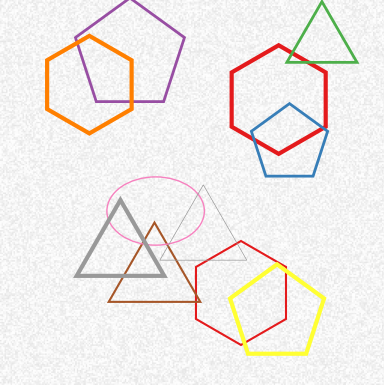[{"shape": "hexagon", "thickness": 3, "radius": 0.71, "center": [0.724, 0.741]}, {"shape": "hexagon", "thickness": 1.5, "radius": 0.68, "center": [0.626, 0.239]}, {"shape": "pentagon", "thickness": 2, "radius": 0.52, "center": [0.752, 0.627]}, {"shape": "triangle", "thickness": 2, "radius": 0.53, "center": [0.836, 0.891]}, {"shape": "pentagon", "thickness": 2, "radius": 0.74, "center": [0.338, 0.856]}, {"shape": "hexagon", "thickness": 3, "radius": 0.63, "center": [0.232, 0.78]}, {"shape": "pentagon", "thickness": 3, "radius": 0.64, "center": [0.72, 0.185]}, {"shape": "triangle", "thickness": 1.5, "radius": 0.69, "center": [0.401, 0.285]}, {"shape": "oval", "thickness": 1, "radius": 0.63, "center": [0.404, 0.452]}, {"shape": "triangle", "thickness": 0.5, "radius": 0.65, "center": [0.528, 0.389]}, {"shape": "triangle", "thickness": 3, "radius": 0.66, "center": [0.313, 0.349]}]